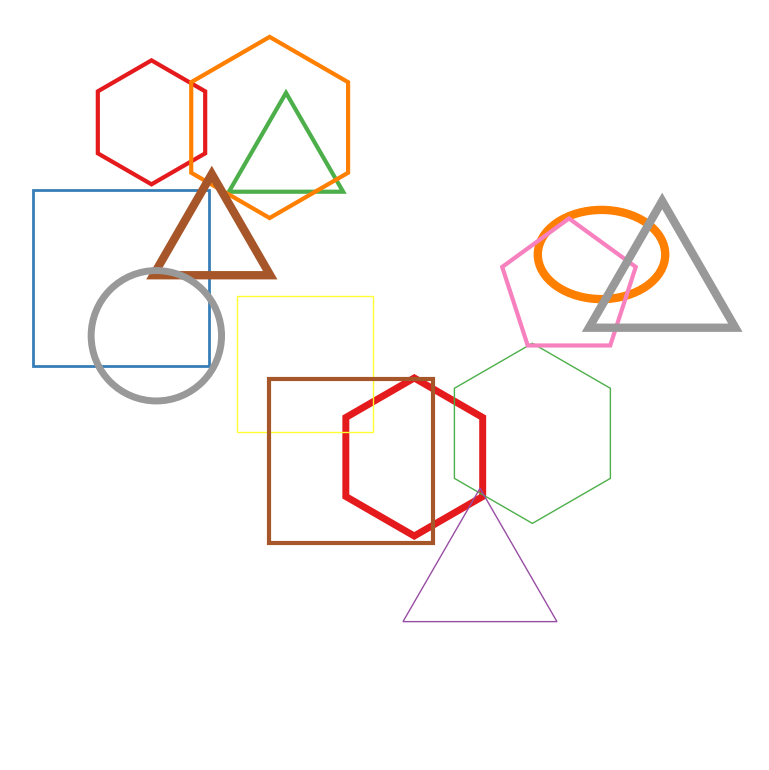[{"shape": "hexagon", "thickness": 1.5, "radius": 0.4, "center": [0.197, 0.841]}, {"shape": "hexagon", "thickness": 2.5, "radius": 0.51, "center": [0.538, 0.407]}, {"shape": "square", "thickness": 1, "radius": 0.57, "center": [0.157, 0.639]}, {"shape": "triangle", "thickness": 1.5, "radius": 0.43, "center": [0.371, 0.794]}, {"shape": "hexagon", "thickness": 0.5, "radius": 0.58, "center": [0.691, 0.437]}, {"shape": "triangle", "thickness": 0.5, "radius": 0.58, "center": [0.623, 0.25]}, {"shape": "oval", "thickness": 3, "radius": 0.41, "center": [0.781, 0.669]}, {"shape": "hexagon", "thickness": 1.5, "radius": 0.59, "center": [0.35, 0.834]}, {"shape": "square", "thickness": 0.5, "radius": 0.44, "center": [0.396, 0.527]}, {"shape": "square", "thickness": 1.5, "radius": 0.53, "center": [0.456, 0.402]}, {"shape": "triangle", "thickness": 3, "radius": 0.44, "center": [0.275, 0.686]}, {"shape": "pentagon", "thickness": 1.5, "radius": 0.46, "center": [0.739, 0.625]}, {"shape": "triangle", "thickness": 3, "radius": 0.55, "center": [0.86, 0.629]}, {"shape": "circle", "thickness": 2.5, "radius": 0.42, "center": [0.203, 0.564]}]